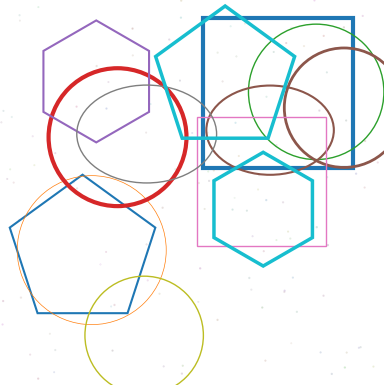[{"shape": "square", "thickness": 3, "radius": 0.98, "center": [0.722, 0.759]}, {"shape": "pentagon", "thickness": 1.5, "radius": 0.99, "center": [0.214, 0.347]}, {"shape": "circle", "thickness": 0.5, "radius": 0.97, "center": [0.238, 0.35]}, {"shape": "circle", "thickness": 1, "radius": 0.88, "center": [0.821, 0.761]}, {"shape": "circle", "thickness": 3, "radius": 0.9, "center": [0.305, 0.644]}, {"shape": "hexagon", "thickness": 1.5, "radius": 0.79, "center": [0.25, 0.789]}, {"shape": "oval", "thickness": 1.5, "radius": 0.83, "center": [0.702, 0.662]}, {"shape": "circle", "thickness": 2, "radius": 0.78, "center": [0.894, 0.72]}, {"shape": "square", "thickness": 1, "radius": 0.83, "center": [0.679, 0.528]}, {"shape": "oval", "thickness": 1, "radius": 0.91, "center": [0.381, 0.652]}, {"shape": "circle", "thickness": 1, "radius": 0.77, "center": [0.374, 0.129]}, {"shape": "hexagon", "thickness": 2.5, "radius": 0.74, "center": [0.684, 0.457]}, {"shape": "pentagon", "thickness": 2.5, "radius": 0.95, "center": [0.585, 0.795]}]